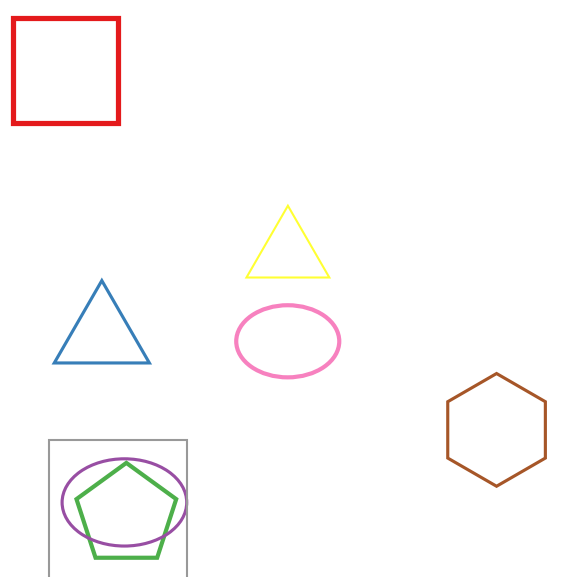[{"shape": "square", "thickness": 2.5, "radius": 0.45, "center": [0.113, 0.877]}, {"shape": "triangle", "thickness": 1.5, "radius": 0.48, "center": [0.176, 0.418]}, {"shape": "pentagon", "thickness": 2, "radius": 0.45, "center": [0.219, 0.107]}, {"shape": "oval", "thickness": 1.5, "radius": 0.54, "center": [0.215, 0.129]}, {"shape": "triangle", "thickness": 1, "radius": 0.41, "center": [0.499, 0.56]}, {"shape": "hexagon", "thickness": 1.5, "radius": 0.49, "center": [0.86, 0.255]}, {"shape": "oval", "thickness": 2, "radius": 0.45, "center": [0.498, 0.408]}, {"shape": "square", "thickness": 1, "radius": 0.6, "center": [0.205, 0.117]}]